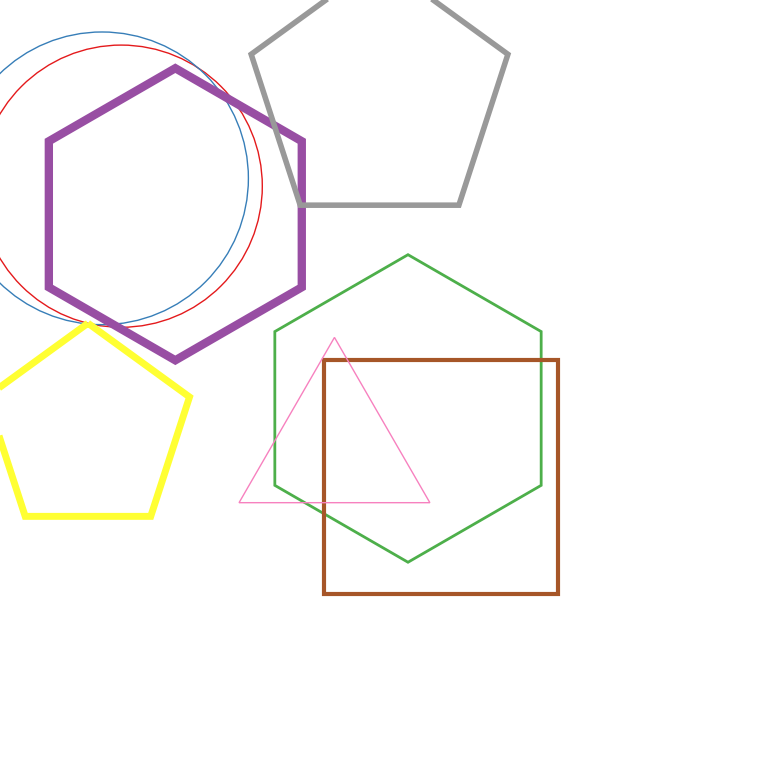[{"shape": "circle", "thickness": 0.5, "radius": 0.92, "center": [0.157, 0.758]}, {"shape": "circle", "thickness": 0.5, "radius": 0.95, "center": [0.133, 0.768]}, {"shape": "hexagon", "thickness": 1, "radius": 1.0, "center": [0.53, 0.47]}, {"shape": "hexagon", "thickness": 3, "radius": 0.95, "center": [0.228, 0.722]}, {"shape": "pentagon", "thickness": 2.5, "radius": 0.69, "center": [0.114, 0.442]}, {"shape": "square", "thickness": 1.5, "radius": 0.76, "center": [0.573, 0.381]}, {"shape": "triangle", "thickness": 0.5, "radius": 0.72, "center": [0.434, 0.419]}, {"shape": "pentagon", "thickness": 2, "radius": 0.88, "center": [0.493, 0.875]}]